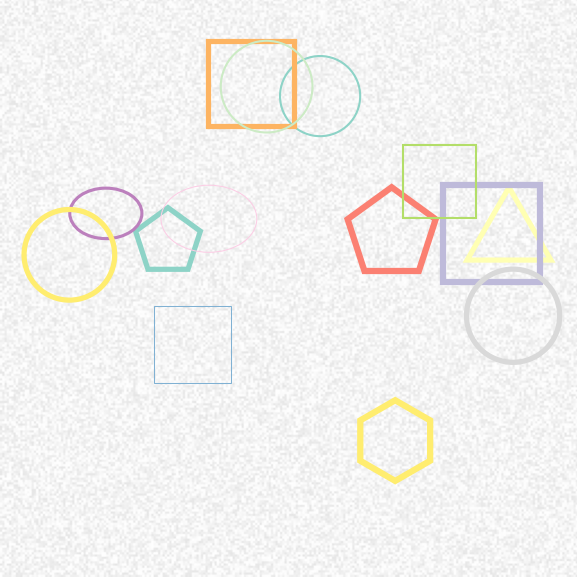[{"shape": "circle", "thickness": 1, "radius": 0.35, "center": [0.554, 0.833]}, {"shape": "pentagon", "thickness": 2.5, "radius": 0.3, "center": [0.291, 0.581]}, {"shape": "triangle", "thickness": 2.5, "radius": 0.42, "center": [0.881, 0.591]}, {"shape": "square", "thickness": 3, "radius": 0.42, "center": [0.851, 0.595]}, {"shape": "pentagon", "thickness": 3, "radius": 0.4, "center": [0.678, 0.595]}, {"shape": "square", "thickness": 0.5, "radius": 0.33, "center": [0.333, 0.402]}, {"shape": "square", "thickness": 2.5, "radius": 0.37, "center": [0.435, 0.855]}, {"shape": "square", "thickness": 1, "radius": 0.31, "center": [0.761, 0.685]}, {"shape": "oval", "thickness": 0.5, "radius": 0.41, "center": [0.362, 0.62]}, {"shape": "circle", "thickness": 2.5, "radius": 0.4, "center": [0.888, 0.452]}, {"shape": "oval", "thickness": 1.5, "radius": 0.31, "center": [0.183, 0.63]}, {"shape": "circle", "thickness": 1, "radius": 0.4, "center": [0.462, 0.849]}, {"shape": "hexagon", "thickness": 3, "radius": 0.35, "center": [0.684, 0.236]}, {"shape": "circle", "thickness": 2.5, "radius": 0.39, "center": [0.12, 0.558]}]